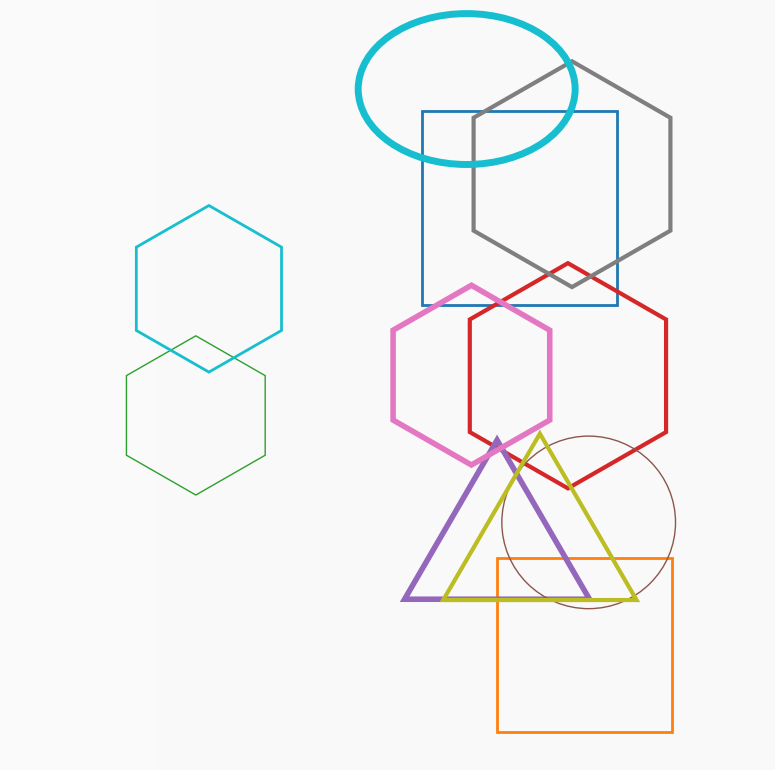[{"shape": "square", "thickness": 1, "radius": 0.63, "center": [0.67, 0.73]}, {"shape": "square", "thickness": 1, "radius": 0.56, "center": [0.754, 0.163]}, {"shape": "hexagon", "thickness": 0.5, "radius": 0.52, "center": [0.253, 0.46]}, {"shape": "hexagon", "thickness": 1.5, "radius": 0.73, "center": [0.733, 0.512]}, {"shape": "triangle", "thickness": 2, "radius": 0.69, "center": [0.641, 0.291]}, {"shape": "circle", "thickness": 0.5, "radius": 0.56, "center": [0.76, 0.322]}, {"shape": "hexagon", "thickness": 2, "radius": 0.58, "center": [0.608, 0.513]}, {"shape": "hexagon", "thickness": 1.5, "radius": 0.73, "center": [0.738, 0.774]}, {"shape": "triangle", "thickness": 1.5, "radius": 0.72, "center": [0.697, 0.293]}, {"shape": "hexagon", "thickness": 1, "radius": 0.54, "center": [0.27, 0.625]}, {"shape": "oval", "thickness": 2.5, "radius": 0.7, "center": [0.602, 0.884]}]